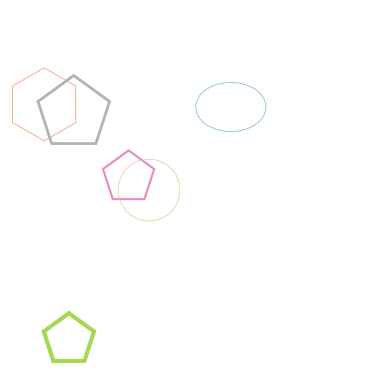[{"shape": "oval", "thickness": 0.5, "radius": 0.46, "center": [0.6, 0.722]}, {"shape": "hexagon", "thickness": 0.5, "radius": 0.47, "center": [0.115, 0.729]}, {"shape": "pentagon", "thickness": 1.5, "radius": 0.35, "center": [0.334, 0.539]}, {"shape": "pentagon", "thickness": 3, "radius": 0.34, "center": [0.179, 0.118]}, {"shape": "circle", "thickness": 0.5, "radius": 0.4, "center": [0.387, 0.506]}, {"shape": "pentagon", "thickness": 2, "radius": 0.49, "center": [0.192, 0.706]}]